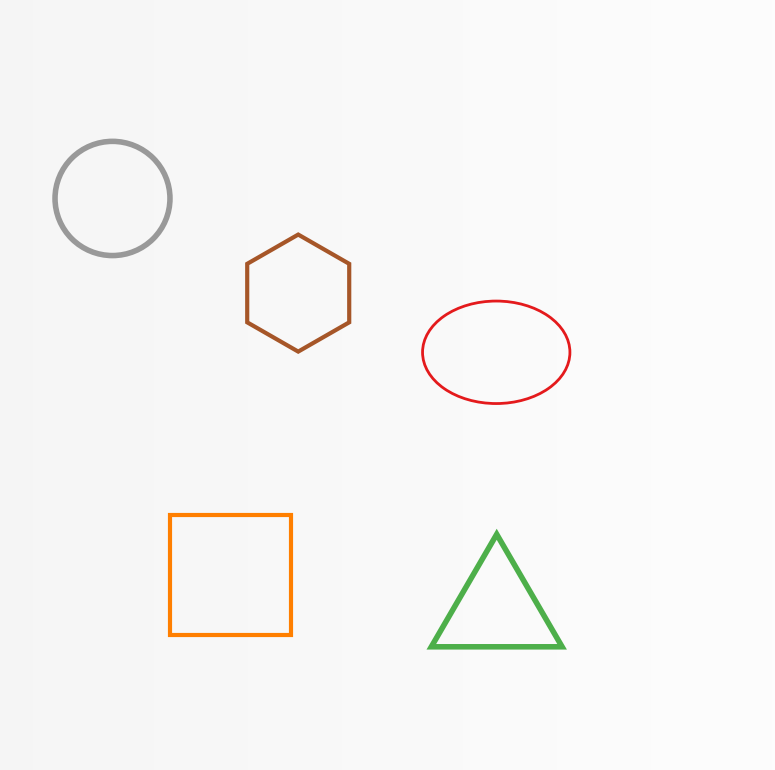[{"shape": "oval", "thickness": 1, "radius": 0.48, "center": [0.64, 0.542]}, {"shape": "triangle", "thickness": 2, "radius": 0.49, "center": [0.641, 0.209]}, {"shape": "square", "thickness": 1.5, "radius": 0.39, "center": [0.298, 0.253]}, {"shape": "hexagon", "thickness": 1.5, "radius": 0.38, "center": [0.385, 0.619]}, {"shape": "circle", "thickness": 2, "radius": 0.37, "center": [0.145, 0.742]}]